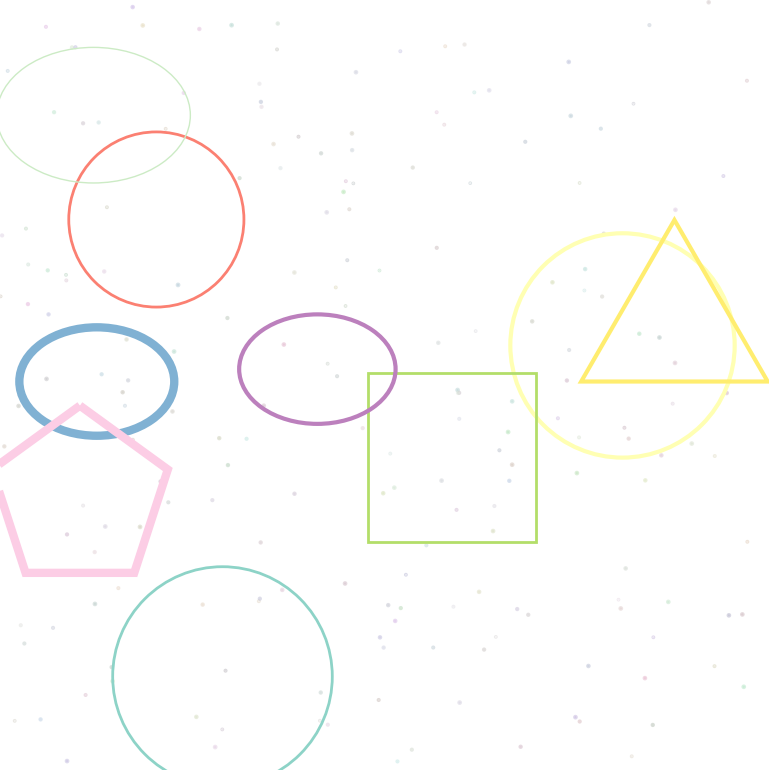[{"shape": "circle", "thickness": 1, "radius": 0.71, "center": [0.289, 0.121]}, {"shape": "circle", "thickness": 1.5, "radius": 0.73, "center": [0.808, 0.551]}, {"shape": "circle", "thickness": 1, "radius": 0.57, "center": [0.203, 0.715]}, {"shape": "oval", "thickness": 3, "radius": 0.5, "center": [0.126, 0.505]}, {"shape": "square", "thickness": 1, "radius": 0.55, "center": [0.587, 0.406]}, {"shape": "pentagon", "thickness": 3, "radius": 0.6, "center": [0.104, 0.353]}, {"shape": "oval", "thickness": 1.5, "radius": 0.51, "center": [0.412, 0.521]}, {"shape": "oval", "thickness": 0.5, "radius": 0.63, "center": [0.121, 0.85]}, {"shape": "triangle", "thickness": 1.5, "radius": 0.7, "center": [0.876, 0.574]}]